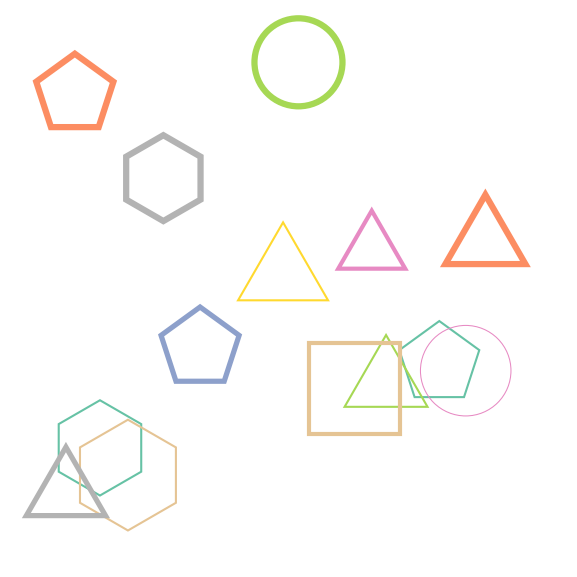[{"shape": "hexagon", "thickness": 1, "radius": 0.41, "center": [0.173, 0.224]}, {"shape": "pentagon", "thickness": 1, "radius": 0.36, "center": [0.761, 0.37]}, {"shape": "pentagon", "thickness": 3, "radius": 0.35, "center": [0.13, 0.836]}, {"shape": "triangle", "thickness": 3, "radius": 0.4, "center": [0.84, 0.582]}, {"shape": "pentagon", "thickness": 2.5, "radius": 0.36, "center": [0.346, 0.396]}, {"shape": "triangle", "thickness": 2, "radius": 0.33, "center": [0.644, 0.567]}, {"shape": "circle", "thickness": 0.5, "radius": 0.39, "center": [0.806, 0.357]}, {"shape": "circle", "thickness": 3, "radius": 0.38, "center": [0.517, 0.891]}, {"shape": "triangle", "thickness": 1, "radius": 0.41, "center": [0.668, 0.336]}, {"shape": "triangle", "thickness": 1, "radius": 0.45, "center": [0.49, 0.524]}, {"shape": "square", "thickness": 2, "radius": 0.39, "center": [0.613, 0.327]}, {"shape": "hexagon", "thickness": 1, "radius": 0.48, "center": [0.222, 0.176]}, {"shape": "triangle", "thickness": 2.5, "radius": 0.4, "center": [0.114, 0.146]}, {"shape": "hexagon", "thickness": 3, "radius": 0.37, "center": [0.283, 0.691]}]